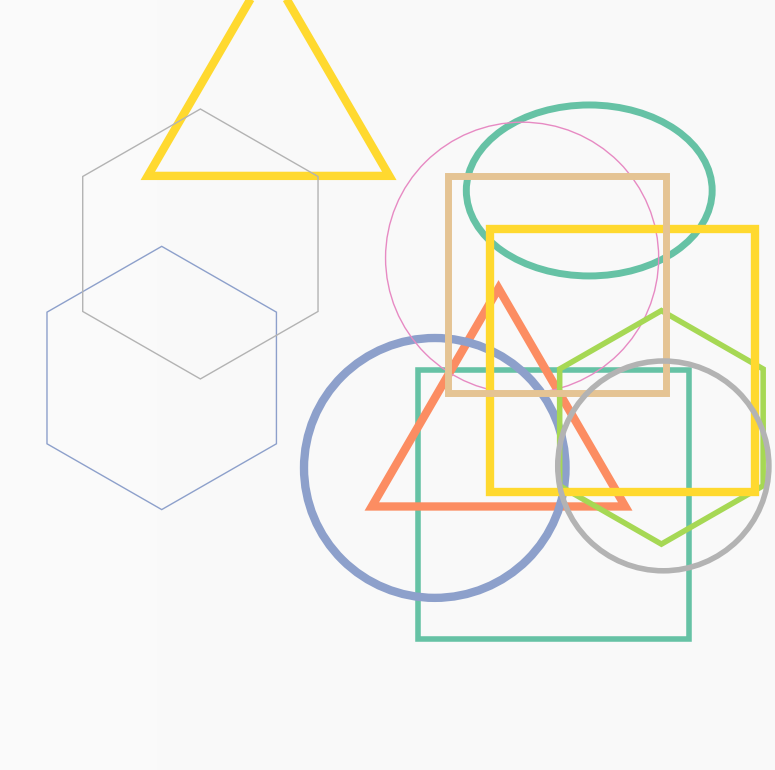[{"shape": "square", "thickness": 2, "radius": 0.87, "center": [0.714, 0.345]}, {"shape": "oval", "thickness": 2.5, "radius": 0.79, "center": [0.76, 0.753]}, {"shape": "triangle", "thickness": 3, "radius": 0.94, "center": [0.643, 0.437]}, {"shape": "circle", "thickness": 3, "radius": 0.84, "center": [0.561, 0.392]}, {"shape": "hexagon", "thickness": 0.5, "radius": 0.85, "center": [0.209, 0.509]}, {"shape": "circle", "thickness": 0.5, "radius": 0.88, "center": [0.674, 0.665]}, {"shape": "hexagon", "thickness": 2, "radius": 0.76, "center": [0.853, 0.445]}, {"shape": "triangle", "thickness": 3, "radius": 0.9, "center": [0.347, 0.862]}, {"shape": "square", "thickness": 3, "radius": 0.85, "center": [0.803, 0.532]}, {"shape": "square", "thickness": 2.5, "radius": 0.7, "center": [0.719, 0.631]}, {"shape": "hexagon", "thickness": 0.5, "radius": 0.88, "center": [0.259, 0.683]}, {"shape": "circle", "thickness": 2, "radius": 0.68, "center": [0.856, 0.395]}]